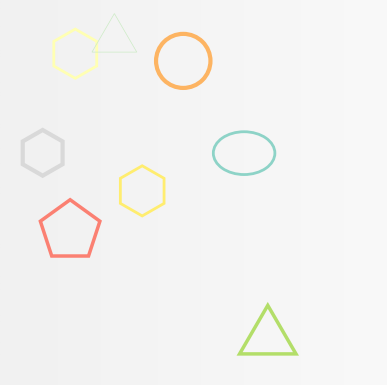[{"shape": "oval", "thickness": 2, "radius": 0.4, "center": [0.63, 0.602]}, {"shape": "hexagon", "thickness": 2, "radius": 0.32, "center": [0.194, 0.861]}, {"shape": "pentagon", "thickness": 2.5, "radius": 0.4, "center": [0.181, 0.4]}, {"shape": "circle", "thickness": 3, "radius": 0.35, "center": [0.473, 0.842]}, {"shape": "triangle", "thickness": 2.5, "radius": 0.42, "center": [0.691, 0.123]}, {"shape": "hexagon", "thickness": 3, "radius": 0.3, "center": [0.11, 0.603]}, {"shape": "triangle", "thickness": 0.5, "radius": 0.33, "center": [0.295, 0.898]}, {"shape": "hexagon", "thickness": 2, "radius": 0.33, "center": [0.367, 0.504]}]